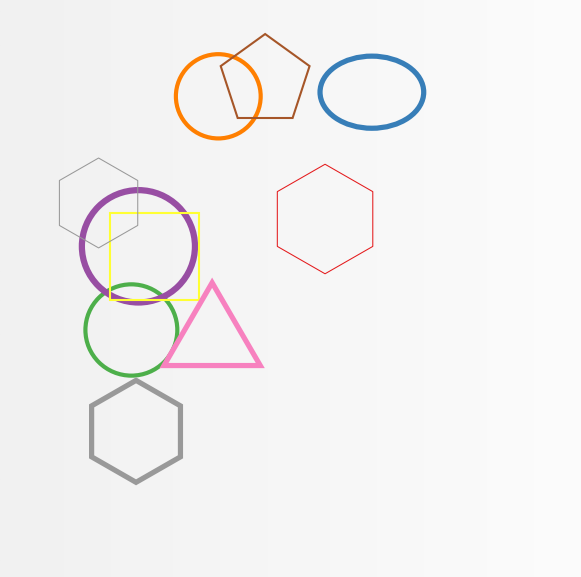[{"shape": "hexagon", "thickness": 0.5, "radius": 0.47, "center": [0.559, 0.62]}, {"shape": "oval", "thickness": 2.5, "radius": 0.45, "center": [0.64, 0.839]}, {"shape": "circle", "thickness": 2, "radius": 0.4, "center": [0.226, 0.428]}, {"shape": "circle", "thickness": 3, "radius": 0.49, "center": [0.238, 0.573]}, {"shape": "circle", "thickness": 2, "radius": 0.36, "center": [0.376, 0.832]}, {"shape": "square", "thickness": 1, "radius": 0.38, "center": [0.266, 0.555]}, {"shape": "pentagon", "thickness": 1, "radius": 0.4, "center": [0.456, 0.86]}, {"shape": "triangle", "thickness": 2.5, "radius": 0.48, "center": [0.365, 0.414]}, {"shape": "hexagon", "thickness": 2.5, "radius": 0.44, "center": [0.234, 0.252]}, {"shape": "hexagon", "thickness": 0.5, "radius": 0.39, "center": [0.17, 0.648]}]